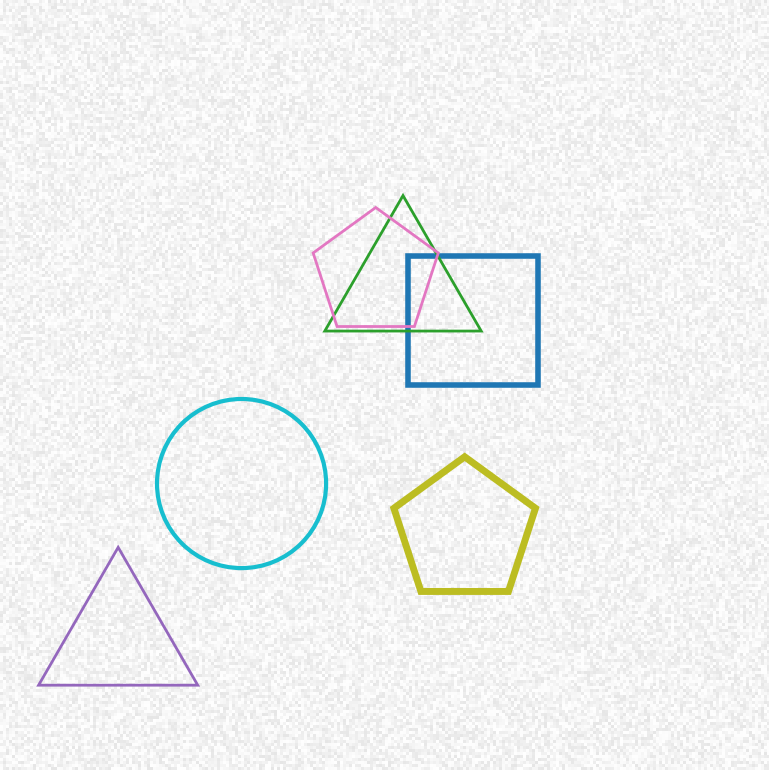[{"shape": "square", "thickness": 2, "radius": 0.42, "center": [0.614, 0.584]}, {"shape": "triangle", "thickness": 1, "radius": 0.59, "center": [0.523, 0.629]}, {"shape": "triangle", "thickness": 1, "radius": 0.6, "center": [0.153, 0.17]}, {"shape": "pentagon", "thickness": 1, "radius": 0.43, "center": [0.488, 0.645]}, {"shape": "pentagon", "thickness": 2.5, "radius": 0.48, "center": [0.603, 0.31]}, {"shape": "circle", "thickness": 1.5, "radius": 0.55, "center": [0.314, 0.372]}]